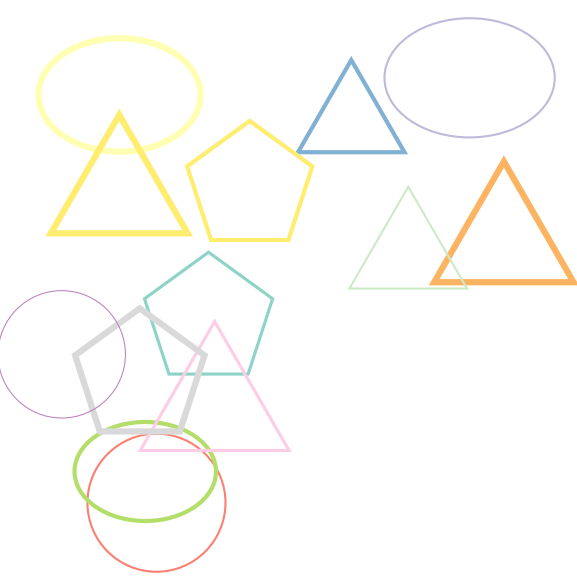[{"shape": "pentagon", "thickness": 1.5, "radius": 0.58, "center": [0.361, 0.446]}, {"shape": "oval", "thickness": 3, "radius": 0.7, "center": [0.207, 0.835]}, {"shape": "oval", "thickness": 1, "radius": 0.74, "center": [0.813, 0.864]}, {"shape": "circle", "thickness": 1, "radius": 0.6, "center": [0.271, 0.129]}, {"shape": "triangle", "thickness": 2, "radius": 0.53, "center": [0.608, 0.789]}, {"shape": "triangle", "thickness": 3, "radius": 0.7, "center": [0.872, 0.58]}, {"shape": "oval", "thickness": 2, "radius": 0.61, "center": [0.252, 0.183]}, {"shape": "triangle", "thickness": 1.5, "radius": 0.74, "center": [0.372, 0.293]}, {"shape": "pentagon", "thickness": 3, "radius": 0.59, "center": [0.242, 0.347]}, {"shape": "circle", "thickness": 0.5, "radius": 0.55, "center": [0.107, 0.386]}, {"shape": "triangle", "thickness": 1, "radius": 0.59, "center": [0.707, 0.558]}, {"shape": "pentagon", "thickness": 2, "radius": 0.57, "center": [0.432, 0.676]}, {"shape": "triangle", "thickness": 3, "radius": 0.68, "center": [0.207, 0.664]}]